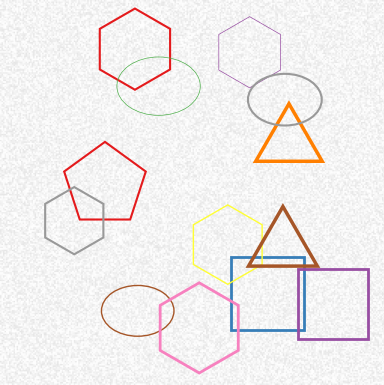[{"shape": "hexagon", "thickness": 1.5, "radius": 0.53, "center": [0.35, 0.872]}, {"shape": "pentagon", "thickness": 1.5, "radius": 0.56, "center": [0.273, 0.52]}, {"shape": "square", "thickness": 2, "radius": 0.48, "center": [0.696, 0.237]}, {"shape": "oval", "thickness": 0.5, "radius": 0.54, "center": [0.412, 0.776]}, {"shape": "square", "thickness": 2, "radius": 0.45, "center": [0.865, 0.21]}, {"shape": "hexagon", "thickness": 0.5, "radius": 0.46, "center": [0.648, 0.864]}, {"shape": "triangle", "thickness": 2.5, "radius": 0.5, "center": [0.751, 0.631]}, {"shape": "hexagon", "thickness": 1, "radius": 0.52, "center": [0.592, 0.365]}, {"shape": "oval", "thickness": 1, "radius": 0.47, "center": [0.358, 0.193]}, {"shape": "triangle", "thickness": 2.5, "radius": 0.52, "center": [0.735, 0.36]}, {"shape": "hexagon", "thickness": 2, "radius": 0.59, "center": [0.517, 0.148]}, {"shape": "hexagon", "thickness": 1.5, "radius": 0.44, "center": [0.193, 0.427]}, {"shape": "oval", "thickness": 1.5, "radius": 0.48, "center": [0.74, 0.741]}]